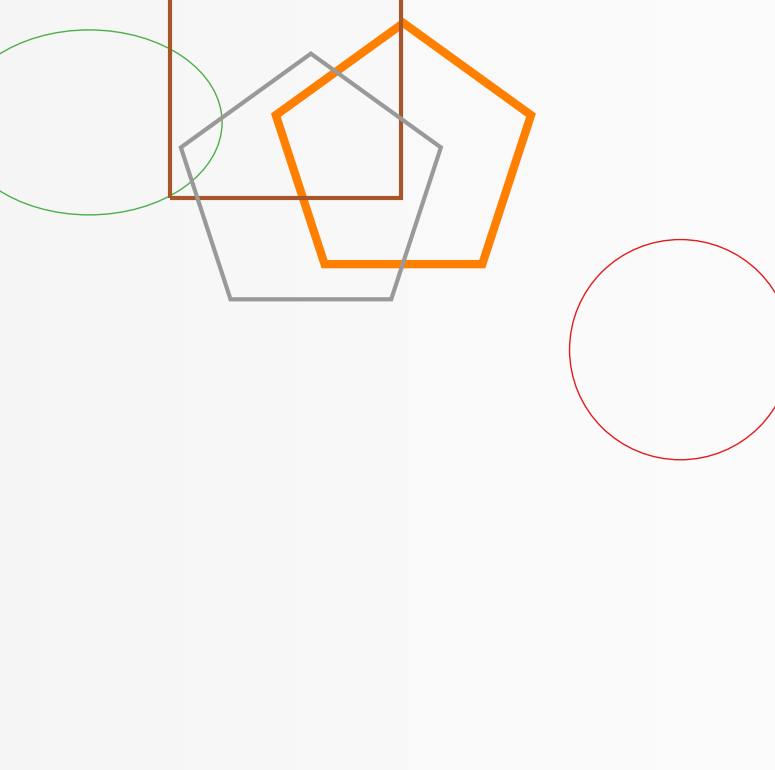[{"shape": "circle", "thickness": 0.5, "radius": 0.71, "center": [0.878, 0.546]}, {"shape": "oval", "thickness": 0.5, "radius": 0.86, "center": [0.115, 0.841]}, {"shape": "pentagon", "thickness": 3, "radius": 0.87, "center": [0.521, 0.797]}, {"shape": "square", "thickness": 1.5, "radius": 0.75, "center": [0.369, 0.892]}, {"shape": "pentagon", "thickness": 1.5, "radius": 0.88, "center": [0.401, 0.754]}]